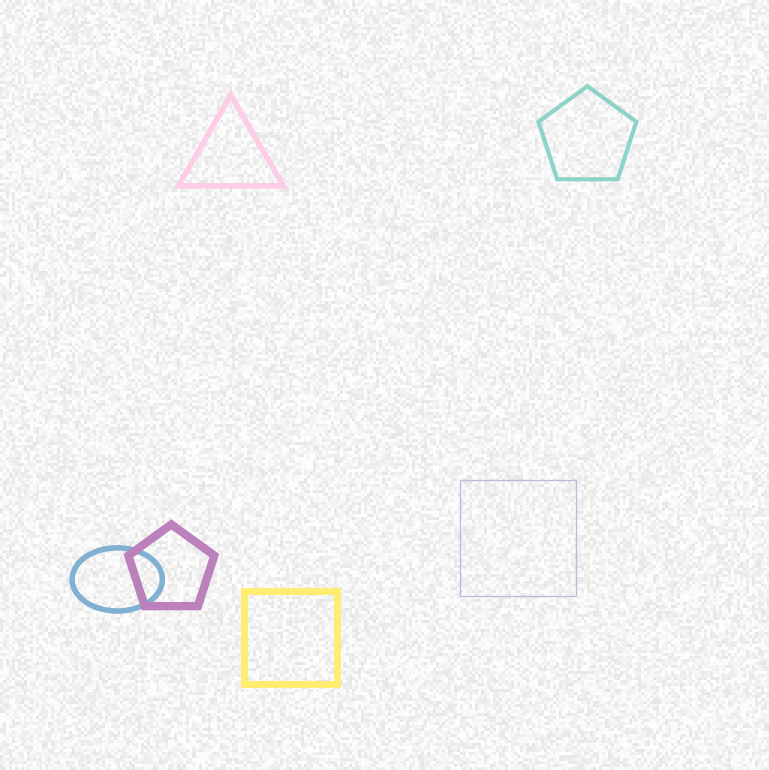[{"shape": "pentagon", "thickness": 1.5, "radius": 0.33, "center": [0.763, 0.821]}, {"shape": "square", "thickness": 0.5, "radius": 0.38, "center": [0.673, 0.302]}, {"shape": "oval", "thickness": 2, "radius": 0.29, "center": [0.152, 0.248]}, {"shape": "triangle", "thickness": 2, "radius": 0.39, "center": [0.3, 0.798]}, {"shape": "pentagon", "thickness": 3, "radius": 0.29, "center": [0.223, 0.26]}, {"shape": "square", "thickness": 2.5, "radius": 0.3, "center": [0.377, 0.172]}]